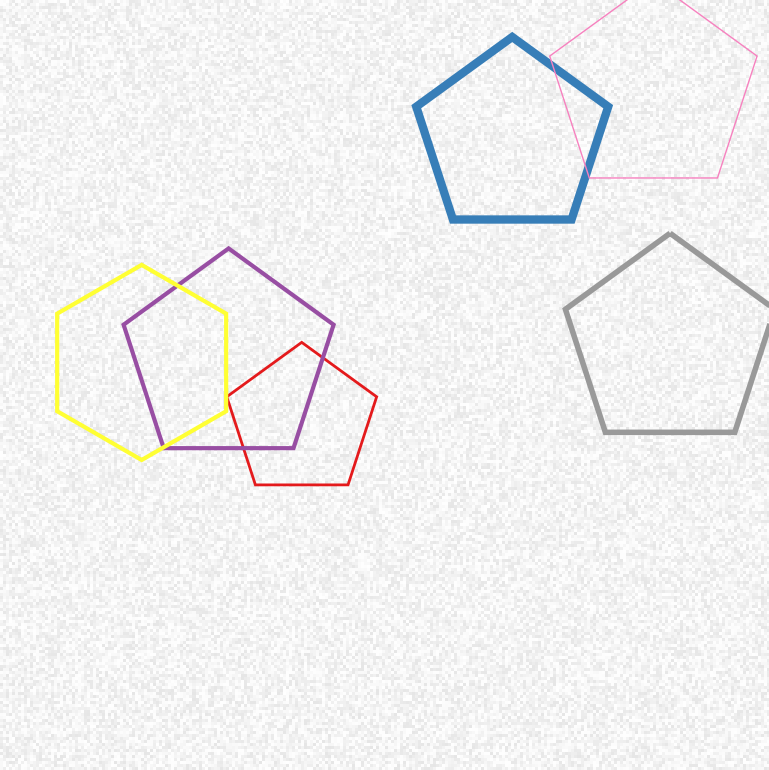[{"shape": "pentagon", "thickness": 1, "radius": 0.51, "center": [0.392, 0.453]}, {"shape": "pentagon", "thickness": 3, "radius": 0.66, "center": [0.665, 0.821]}, {"shape": "pentagon", "thickness": 1.5, "radius": 0.72, "center": [0.297, 0.534]}, {"shape": "hexagon", "thickness": 1.5, "radius": 0.63, "center": [0.184, 0.529]}, {"shape": "pentagon", "thickness": 0.5, "radius": 0.71, "center": [0.849, 0.883]}, {"shape": "pentagon", "thickness": 2, "radius": 0.71, "center": [0.87, 0.554]}]